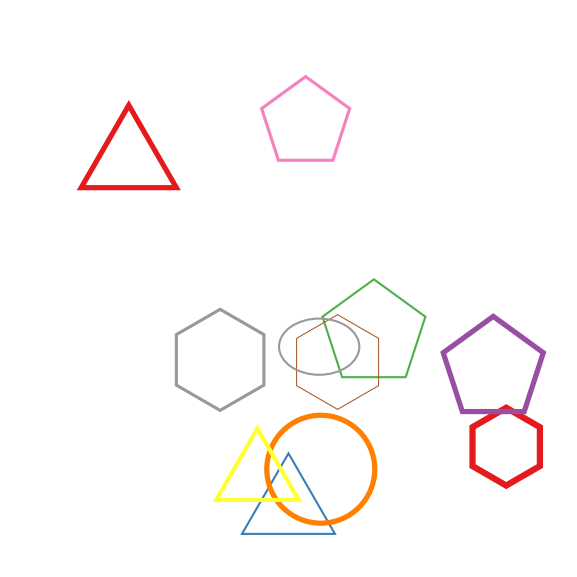[{"shape": "hexagon", "thickness": 3, "radius": 0.34, "center": [0.877, 0.226]}, {"shape": "triangle", "thickness": 2.5, "radius": 0.48, "center": [0.223, 0.722]}, {"shape": "triangle", "thickness": 1, "radius": 0.46, "center": [0.5, 0.121]}, {"shape": "pentagon", "thickness": 1, "radius": 0.47, "center": [0.647, 0.422]}, {"shape": "pentagon", "thickness": 2.5, "radius": 0.46, "center": [0.854, 0.36]}, {"shape": "circle", "thickness": 2.5, "radius": 0.47, "center": [0.555, 0.187]}, {"shape": "triangle", "thickness": 2, "radius": 0.41, "center": [0.446, 0.175]}, {"shape": "hexagon", "thickness": 0.5, "radius": 0.41, "center": [0.585, 0.372]}, {"shape": "pentagon", "thickness": 1.5, "radius": 0.4, "center": [0.529, 0.786]}, {"shape": "hexagon", "thickness": 1.5, "radius": 0.44, "center": [0.381, 0.376]}, {"shape": "oval", "thickness": 1, "radius": 0.35, "center": [0.553, 0.399]}]